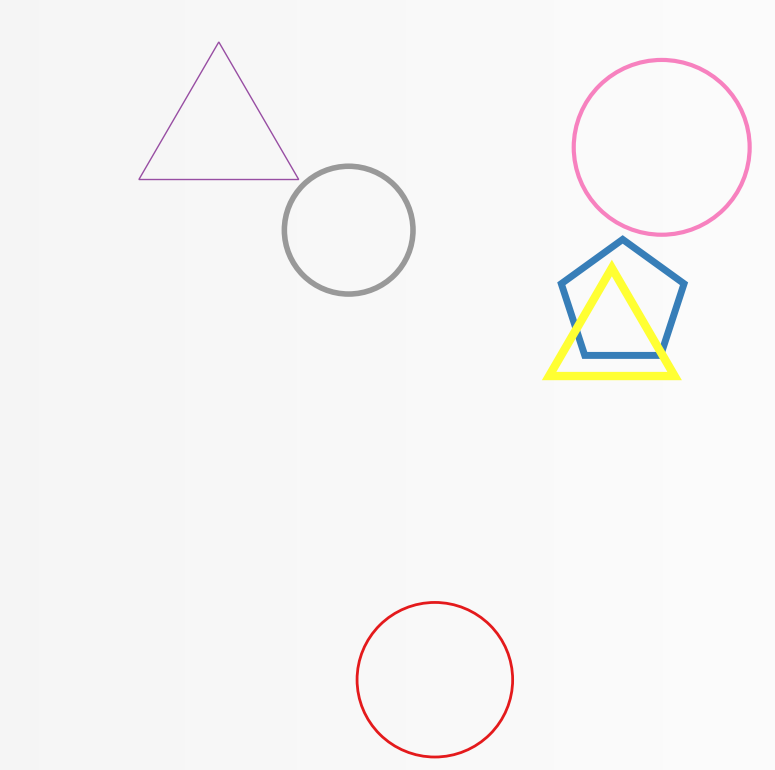[{"shape": "circle", "thickness": 1, "radius": 0.5, "center": [0.561, 0.117]}, {"shape": "pentagon", "thickness": 2.5, "radius": 0.42, "center": [0.803, 0.606]}, {"shape": "triangle", "thickness": 0.5, "radius": 0.6, "center": [0.282, 0.826]}, {"shape": "triangle", "thickness": 3, "radius": 0.47, "center": [0.789, 0.558]}, {"shape": "circle", "thickness": 1.5, "radius": 0.57, "center": [0.854, 0.809]}, {"shape": "circle", "thickness": 2, "radius": 0.41, "center": [0.45, 0.701]}]